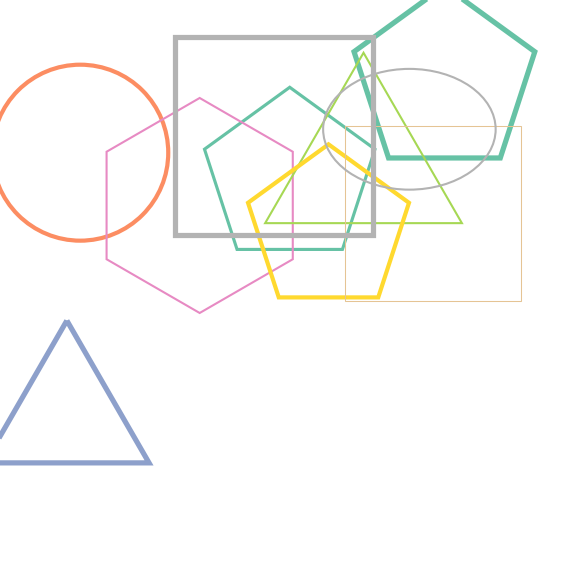[{"shape": "pentagon", "thickness": 1.5, "radius": 0.78, "center": [0.502, 0.693]}, {"shape": "pentagon", "thickness": 2.5, "radius": 0.82, "center": [0.77, 0.859]}, {"shape": "circle", "thickness": 2, "radius": 0.76, "center": [0.139, 0.735]}, {"shape": "triangle", "thickness": 2.5, "radius": 0.82, "center": [0.116, 0.28]}, {"shape": "hexagon", "thickness": 1, "radius": 0.93, "center": [0.346, 0.643]}, {"shape": "triangle", "thickness": 1, "radius": 0.98, "center": [0.629, 0.711]}, {"shape": "pentagon", "thickness": 2, "radius": 0.73, "center": [0.569, 0.603]}, {"shape": "square", "thickness": 0.5, "radius": 0.76, "center": [0.75, 0.629]}, {"shape": "square", "thickness": 2.5, "radius": 0.86, "center": [0.474, 0.764]}, {"shape": "oval", "thickness": 1, "radius": 0.75, "center": [0.709, 0.775]}]